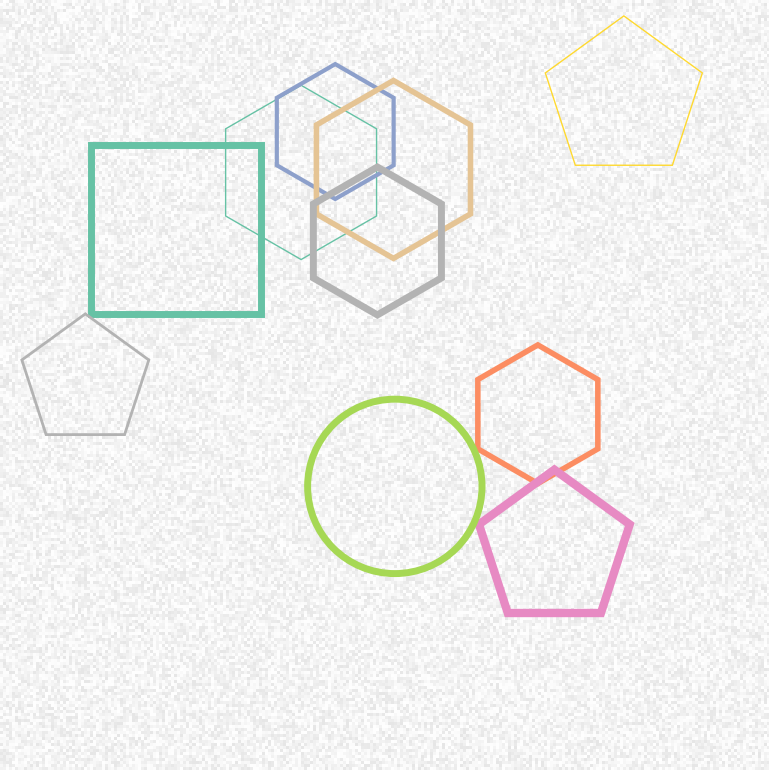[{"shape": "square", "thickness": 2.5, "radius": 0.55, "center": [0.229, 0.702]}, {"shape": "hexagon", "thickness": 0.5, "radius": 0.57, "center": [0.391, 0.776]}, {"shape": "hexagon", "thickness": 2, "radius": 0.45, "center": [0.698, 0.462]}, {"shape": "hexagon", "thickness": 1.5, "radius": 0.44, "center": [0.435, 0.829]}, {"shape": "pentagon", "thickness": 3, "radius": 0.51, "center": [0.72, 0.287]}, {"shape": "circle", "thickness": 2.5, "radius": 0.57, "center": [0.513, 0.368]}, {"shape": "pentagon", "thickness": 0.5, "radius": 0.54, "center": [0.81, 0.872]}, {"shape": "hexagon", "thickness": 2, "radius": 0.58, "center": [0.511, 0.78]}, {"shape": "pentagon", "thickness": 1, "radius": 0.43, "center": [0.111, 0.506]}, {"shape": "hexagon", "thickness": 2.5, "radius": 0.48, "center": [0.49, 0.687]}]